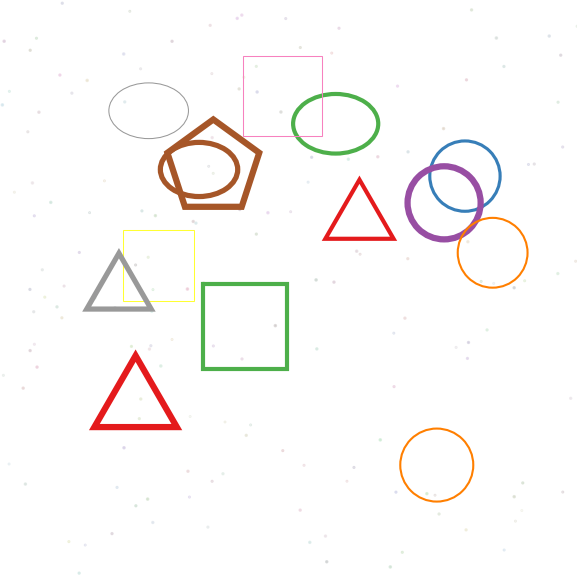[{"shape": "triangle", "thickness": 2, "radius": 0.34, "center": [0.622, 0.62]}, {"shape": "triangle", "thickness": 3, "radius": 0.41, "center": [0.235, 0.301]}, {"shape": "circle", "thickness": 1.5, "radius": 0.3, "center": [0.805, 0.694]}, {"shape": "square", "thickness": 2, "radius": 0.37, "center": [0.424, 0.434]}, {"shape": "oval", "thickness": 2, "radius": 0.37, "center": [0.581, 0.785]}, {"shape": "circle", "thickness": 3, "radius": 0.32, "center": [0.769, 0.648]}, {"shape": "circle", "thickness": 1, "radius": 0.3, "center": [0.853, 0.561]}, {"shape": "circle", "thickness": 1, "radius": 0.32, "center": [0.756, 0.194]}, {"shape": "square", "thickness": 0.5, "radius": 0.31, "center": [0.274, 0.539]}, {"shape": "oval", "thickness": 2.5, "radius": 0.33, "center": [0.345, 0.706]}, {"shape": "pentagon", "thickness": 3, "radius": 0.42, "center": [0.369, 0.709]}, {"shape": "square", "thickness": 0.5, "radius": 0.34, "center": [0.49, 0.833]}, {"shape": "oval", "thickness": 0.5, "radius": 0.34, "center": [0.257, 0.807]}, {"shape": "triangle", "thickness": 2.5, "radius": 0.32, "center": [0.206, 0.496]}]